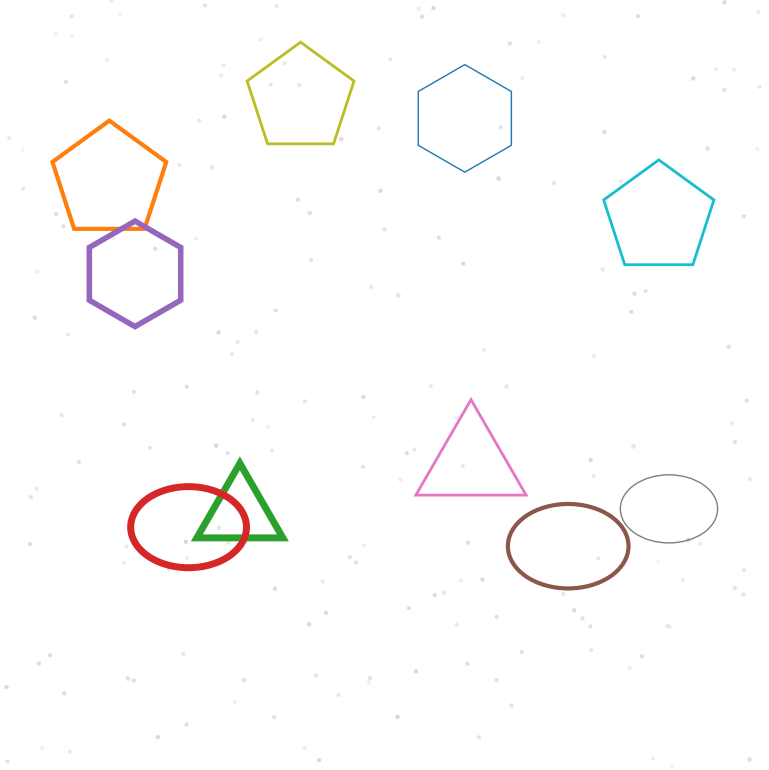[{"shape": "hexagon", "thickness": 0.5, "radius": 0.35, "center": [0.604, 0.846]}, {"shape": "pentagon", "thickness": 1.5, "radius": 0.39, "center": [0.142, 0.766]}, {"shape": "triangle", "thickness": 2.5, "radius": 0.32, "center": [0.312, 0.334]}, {"shape": "oval", "thickness": 2.5, "radius": 0.38, "center": [0.245, 0.315]}, {"shape": "hexagon", "thickness": 2, "radius": 0.34, "center": [0.175, 0.644]}, {"shape": "oval", "thickness": 1.5, "radius": 0.39, "center": [0.738, 0.291]}, {"shape": "triangle", "thickness": 1, "radius": 0.41, "center": [0.612, 0.398]}, {"shape": "oval", "thickness": 0.5, "radius": 0.32, "center": [0.869, 0.339]}, {"shape": "pentagon", "thickness": 1, "radius": 0.36, "center": [0.39, 0.872]}, {"shape": "pentagon", "thickness": 1, "radius": 0.38, "center": [0.856, 0.717]}]